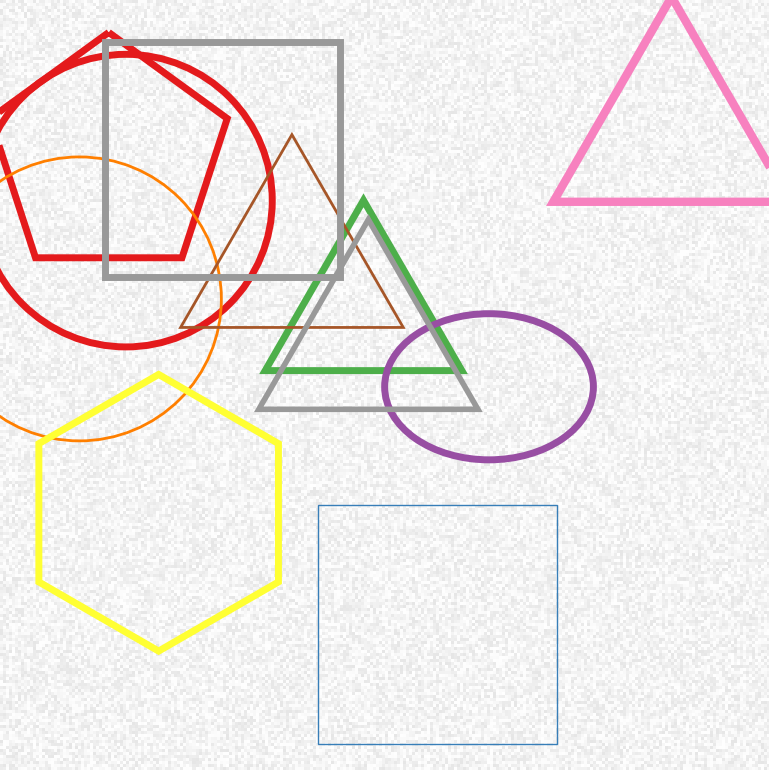[{"shape": "circle", "thickness": 2.5, "radius": 0.95, "center": [0.164, 0.739]}, {"shape": "pentagon", "thickness": 2.5, "radius": 0.81, "center": [0.141, 0.796]}, {"shape": "square", "thickness": 0.5, "radius": 0.78, "center": [0.568, 0.189]}, {"shape": "triangle", "thickness": 2.5, "radius": 0.74, "center": [0.472, 0.592]}, {"shape": "oval", "thickness": 2.5, "radius": 0.68, "center": [0.635, 0.498]}, {"shape": "circle", "thickness": 1, "radius": 0.92, "center": [0.103, 0.612]}, {"shape": "hexagon", "thickness": 2.5, "radius": 0.9, "center": [0.206, 0.334]}, {"shape": "triangle", "thickness": 1, "radius": 0.83, "center": [0.379, 0.658]}, {"shape": "triangle", "thickness": 3, "radius": 0.89, "center": [0.872, 0.827]}, {"shape": "triangle", "thickness": 2, "radius": 0.82, "center": [0.478, 0.551]}, {"shape": "square", "thickness": 2.5, "radius": 0.76, "center": [0.289, 0.793]}]